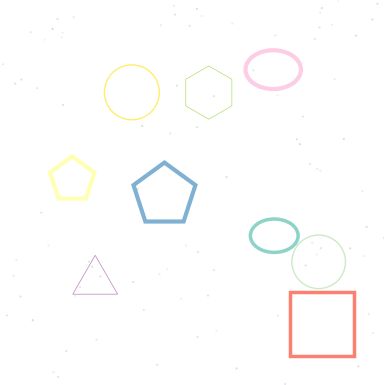[{"shape": "oval", "thickness": 2.5, "radius": 0.31, "center": [0.712, 0.388]}, {"shape": "pentagon", "thickness": 3, "radius": 0.3, "center": [0.188, 0.533]}, {"shape": "square", "thickness": 2.5, "radius": 0.42, "center": [0.838, 0.158]}, {"shape": "pentagon", "thickness": 3, "radius": 0.42, "center": [0.427, 0.493]}, {"shape": "hexagon", "thickness": 0.5, "radius": 0.35, "center": [0.542, 0.759]}, {"shape": "oval", "thickness": 3, "radius": 0.36, "center": [0.71, 0.819]}, {"shape": "triangle", "thickness": 0.5, "radius": 0.34, "center": [0.247, 0.27]}, {"shape": "circle", "thickness": 1, "radius": 0.35, "center": [0.828, 0.32]}, {"shape": "circle", "thickness": 1, "radius": 0.36, "center": [0.342, 0.76]}]